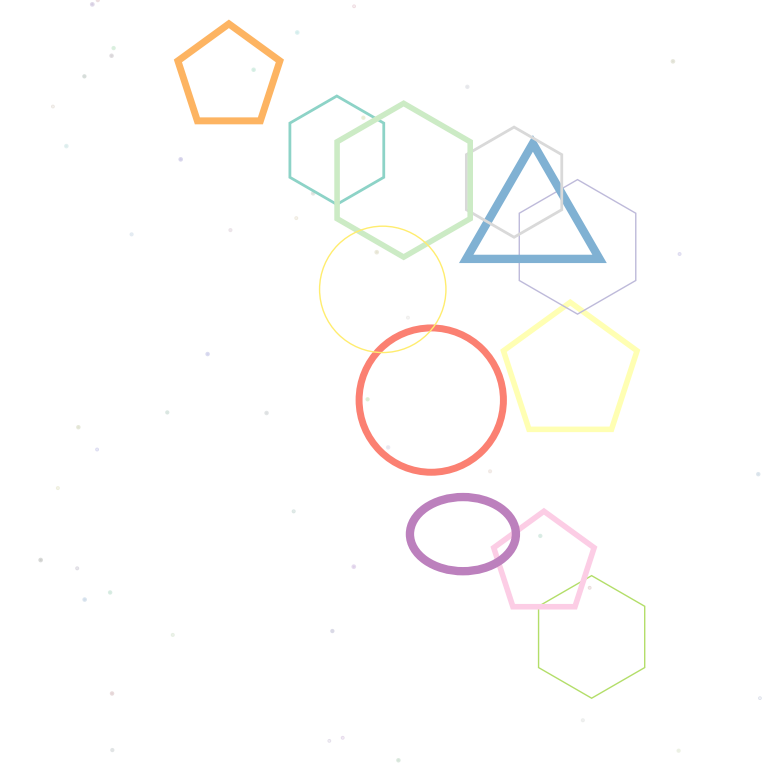[{"shape": "hexagon", "thickness": 1, "radius": 0.35, "center": [0.437, 0.805]}, {"shape": "pentagon", "thickness": 2, "radius": 0.46, "center": [0.741, 0.516]}, {"shape": "hexagon", "thickness": 0.5, "radius": 0.44, "center": [0.75, 0.679]}, {"shape": "circle", "thickness": 2.5, "radius": 0.47, "center": [0.56, 0.48]}, {"shape": "triangle", "thickness": 3, "radius": 0.5, "center": [0.692, 0.714]}, {"shape": "pentagon", "thickness": 2.5, "radius": 0.35, "center": [0.297, 0.899]}, {"shape": "hexagon", "thickness": 0.5, "radius": 0.4, "center": [0.768, 0.173]}, {"shape": "pentagon", "thickness": 2, "radius": 0.34, "center": [0.706, 0.267]}, {"shape": "hexagon", "thickness": 1, "radius": 0.36, "center": [0.668, 0.763]}, {"shape": "oval", "thickness": 3, "radius": 0.34, "center": [0.601, 0.306]}, {"shape": "hexagon", "thickness": 2, "radius": 0.5, "center": [0.524, 0.766]}, {"shape": "circle", "thickness": 0.5, "radius": 0.41, "center": [0.497, 0.624]}]